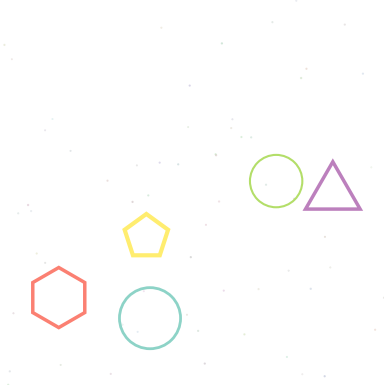[{"shape": "circle", "thickness": 2, "radius": 0.4, "center": [0.39, 0.174]}, {"shape": "hexagon", "thickness": 2.5, "radius": 0.39, "center": [0.153, 0.227]}, {"shape": "circle", "thickness": 1.5, "radius": 0.34, "center": [0.717, 0.53]}, {"shape": "triangle", "thickness": 2.5, "radius": 0.41, "center": [0.864, 0.498]}, {"shape": "pentagon", "thickness": 3, "radius": 0.3, "center": [0.38, 0.385]}]